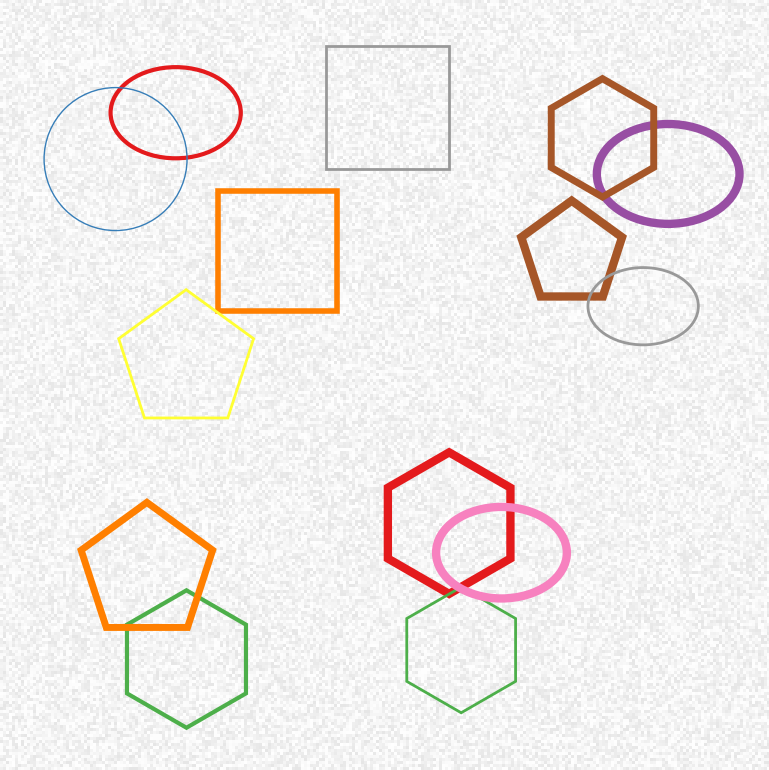[{"shape": "hexagon", "thickness": 3, "radius": 0.46, "center": [0.583, 0.321]}, {"shape": "oval", "thickness": 1.5, "radius": 0.42, "center": [0.228, 0.854]}, {"shape": "circle", "thickness": 0.5, "radius": 0.46, "center": [0.15, 0.793]}, {"shape": "hexagon", "thickness": 1, "radius": 0.41, "center": [0.599, 0.156]}, {"shape": "hexagon", "thickness": 1.5, "radius": 0.45, "center": [0.242, 0.144]}, {"shape": "oval", "thickness": 3, "radius": 0.46, "center": [0.868, 0.774]}, {"shape": "square", "thickness": 2, "radius": 0.39, "center": [0.36, 0.674]}, {"shape": "pentagon", "thickness": 2.5, "radius": 0.45, "center": [0.191, 0.258]}, {"shape": "pentagon", "thickness": 1, "radius": 0.46, "center": [0.242, 0.532]}, {"shape": "hexagon", "thickness": 2.5, "radius": 0.38, "center": [0.782, 0.821]}, {"shape": "pentagon", "thickness": 3, "radius": 0.34, "center": [0.742, 0.671]}, {"shape": "oval", "thickness": 3, "radius": 0.42, "center": [0.651, 0.282]}, {"shape": "square", "thickness": 1, "radius": 0.4, "center": [0.504, 0.86]}, {"shape": "oval", "thickness": 1, "radius": 0.36, "center": [0.835, 0.602]}]